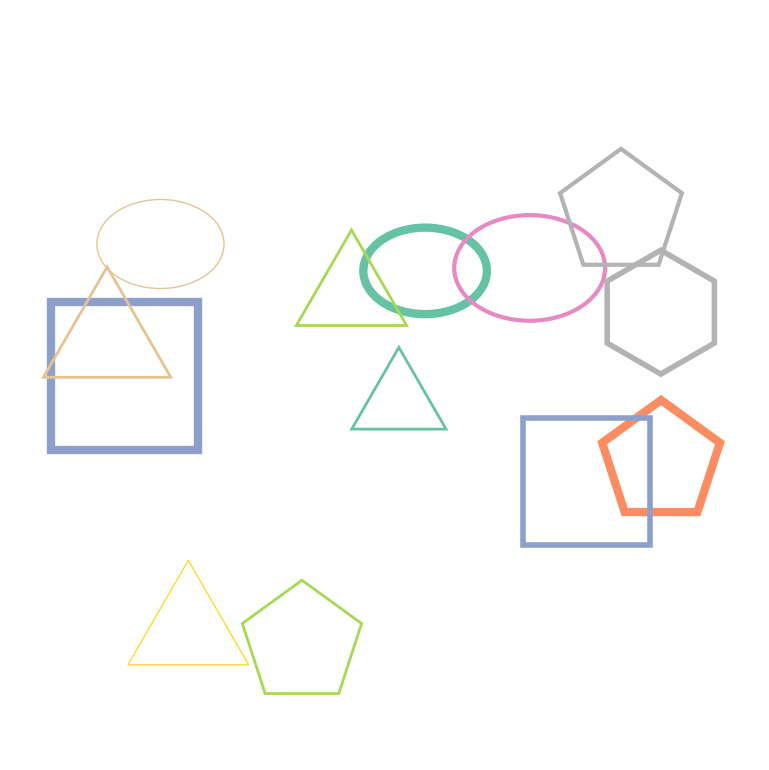[{"shape": "oval", "thickness": 3, "radius": 0.4, "center": [0.552, 0.648]}, {"shape": "triangle", "thickness": 1, "radius": 0.35, "center": [0.518, 0.478]}, {"shape": "pentagon", "thickness": 3, "radius": 0.4, "center": [0.859, 0.4]}, {"shape": "square", "thickness": 2, "radius": 0.41, "center": [0.761, 0.375]}, {"shape": "square", "thickness": 3, "radius": 0.48, "center": [0.162, 0.512]}, {"shape": "oval", "thickness": 1.5, "radius": 0.49, "center": [0.688, 0.652]}, {"shape": "triangle", "thickness": 1, "radius": 0.41, "center": [0.456, 0.619]}, {"shape": "pentagon", "thickness": 1, "radius": 0.41, "center": [0.392, 0.165]}, {"shape": "triangle", "thickness": 0.5, "radius": 0.45, "center": [0.245, 0.182]}, {"shape": "triangle", "thickness": 1, "radius": 0.48, "center": [0.139, 0.558]}, {"shape": "oval", "thickness": 0.5, "radius": 0.41, "center": [0.208, 0.683]}, {"shape": "pentagon", "thickness": 1.5, "radius": 0.42, "center": [0.806, 0.723]}, {"shape": "hexagon", "thickness": 2, "radius": 0.4, "center": [0.858, 0.595]}]